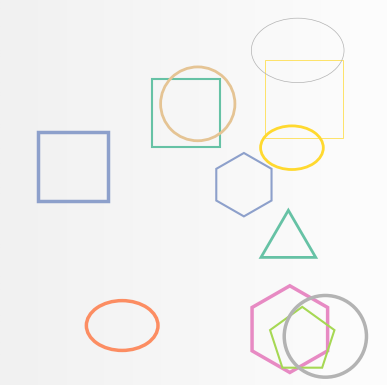[{"shape": "square", "thickness": 1.5, "radius": 0.44, "center": [0.48, 0.706]}, {"shape": "triangle", "thickness": 2, "radius": 0.41, "center": [0.744, 0.372]}, {"shape": "oval", "thickness": 2.5, "radius": 0.46, "center": [0.315, 0.154]}, {"shape": "hexagon", "thickness": 1.5, "radius": 0.41, "center": [0.629, 0.52]}, {"shape": "square", "thickness": 2.5, "radius": 0.45, "center": [0.188, 0.568]}, {"shape": "hexagon", "thickness": 2.5, "radius": 0.56, "center": [0.748, 0.145]}, {"shape": "pentagon", "thickness": 1.5, "radius": 0.44, "center": [0.78, 0.116]}, {"shape": "oval", "thickness": 2, "radius": 0.4, "center": [0.753, 0.616]}, {"shape": "square", "thickness": 0.5, "radius": 0.5, "center": [0.785, 0.743]}, {"shape": "circle", "thickness": 2, "radius": 0.48, "center": [0.51, 0.73]}, {"shape": "oval", "thickness": 0.5, "radius": 0.6, "center": [0.768, 0.869]}, {"shape": "circle", "thickness": 2.5, "radius": 0.53, "center": [0.84, 0.126]}]